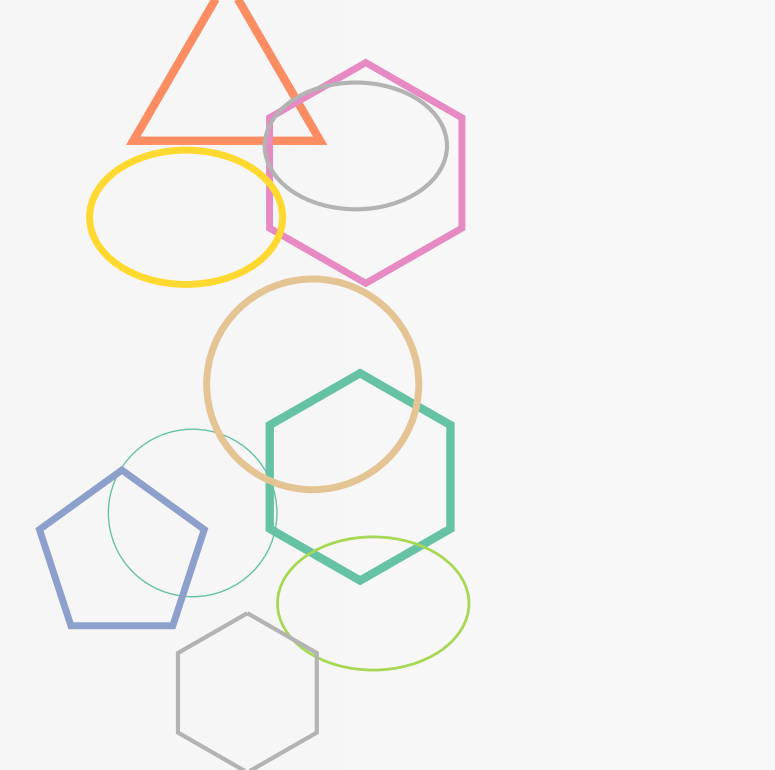[{"shape": "circle", "thickness": 0.5, "radius": 0.54, "center": [0.249, 0.334]}, {"shape": "hexagon", "thickness": 3, "radius": 0.67, "center": [0.465, 0.381]}, {"shape": "triangle", "thickness": 3, "radius": 0.7, "center": [0.293, 0.887]}, {"shape": "pentagon", "thickness": 2.5, "radius": 0.56, "center": [0.157, 0.278]}, {"shape": "hexagon", "thickness": 2.5, "radius": 0.72, "center": [0.472, 0.775]}, {"shape": "oval", "thickness": 1, "radius": 0.62, "center": [0.482, 0.216]}, {"shape": "oval", "thickness": 2.5, "radius": 0.62, "center": [0.24, 0.718]}, {"shape": "circle", "thickness": 2.5, "radius": 0.68, "center": [0.404, 0.501]}, {"shape": "oval", "thickness": 1.5, "radius": 0.59, "center": [0.459, 0.811]}, {"shape": "hexagon", "thickness": 1.5, "radius": 0.52, "center": [0.319, 0.1]}]